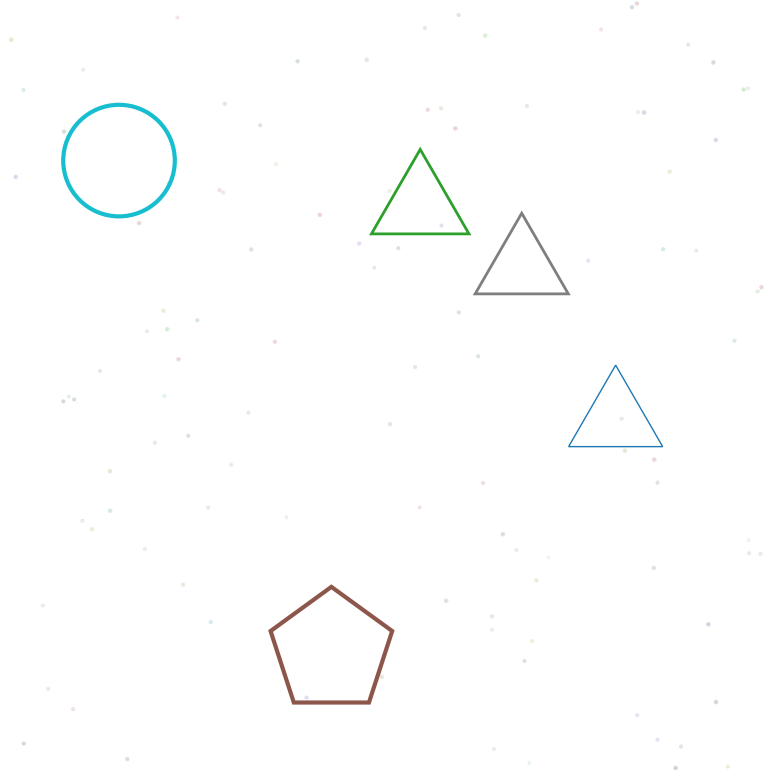[{"shape": "triangle", "thickness": 0.5, "radius": 0.35, "center": [0.8, 0.455]}, {"shape": "triangle", "thickness": 1, "radius": 0.37, "center": [0.546, 0.733]}, {"shape": "pentagon", "thickness": 1.5, "radius": 0.42, "center": [0.43, 0.155]}, {"shape": "triangle", "thickness": 1, "radius": 0.35, "center": [0.678, 0.653]}, {"shape": "circle", "thickness": 1.5, "radius": 0.36, "center": [0.155, 0.791]}]